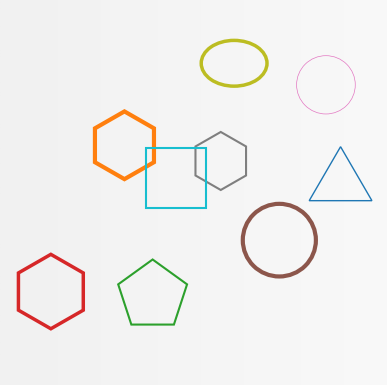[{"shape": "triangle", "thickness": 1, "radius": 0.47, "center": [0.879, 0.525]}, {"shape": "hexagon", "thickness": 3, "radius": 0.44, "center": [0.321, 0.623]}, {"shape": "pentagon", "thickness": 1.5, "radius": 0.47, "center": [0.394, 0.233]}, {"shape": "hexagon", "thickness": 2.5, "radius": 0.48, "center": [0.131, 0.243]}, {"shape": "circle", "thickness": 3, "radius": 0.47, "center": [0.721, 0.376]}, {"shape": "circle", "thickness": 0.5, "radius": 0.38, "center": [0.841, 0.78]}, {"shape": "hexagon", "thickness": 1.5, "radius": 0.38, "center": [0.57, 0.582]}, {"shape": "oval", "thickness": 2.5, "radius": 0.42, "center": [0.604, 0.836]}, {"shape": "square", "thickness": 1.5, "radius": 0.39, "center": [0.454, 0.537]}]